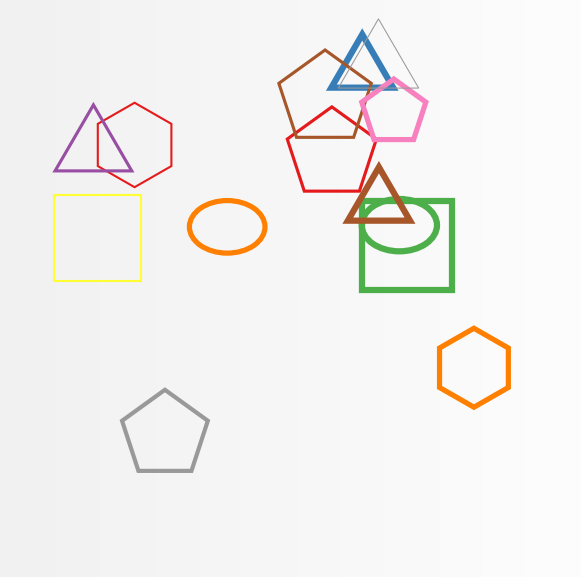[{"shape": "pentagon", "thickness": 1.5, "radius": 0.4, "center": [0.571, 0.733]}, {"shape": "hexagon", "thickness": 1, "radius": 0.37, "center": [0.232, 0.748]}, {"shape": "triangle", "thickness": 3, "radius": 0.31, "center": [0.623, 0.878]}, {"shape": "oval", "thickness": 3, "radius": 0.32, "center": [0.687, 0.609]}, {"shape": "square", "thickness": 3, "radius": 0.39, "center": [0.701, 0.575]}, {"shape": "triangle", "thickness": 1.5, "radius": 0.38, "center": [0.161, 0.741]}, {"shape": "oval", "thickness": 2.5, "radius": 0.33, "center": [0.391, 0.606]}, {"shape": "hexagon", "thickness": 2.5, "radius": 0.34, "center": [0.815, 0.362]}, {"shape": "square", "thickness": 1, "radius": 0.37, "center": [0.167, 0.587]}, {"shape": "pentagon", "thickness": 1.5, "radius": 0.42, "center": [0.559, 0.829]}, {"shape": "triangle", "thickness": 3, "radius": 0.31, "center": [0.652, 0.648]}, {"shape": "pentagon", "thickness": 2.5, "radius": 0.29, "center": [0.678, 0.804]}, {"shape": "pentagon", "thickness": 2, "radius": 0.39, "center": [0.284, 0.247]}, {"shape": "triangle", "thickness": 0.5, "radius": 0.4, "center": [0.651, 0.887]}]